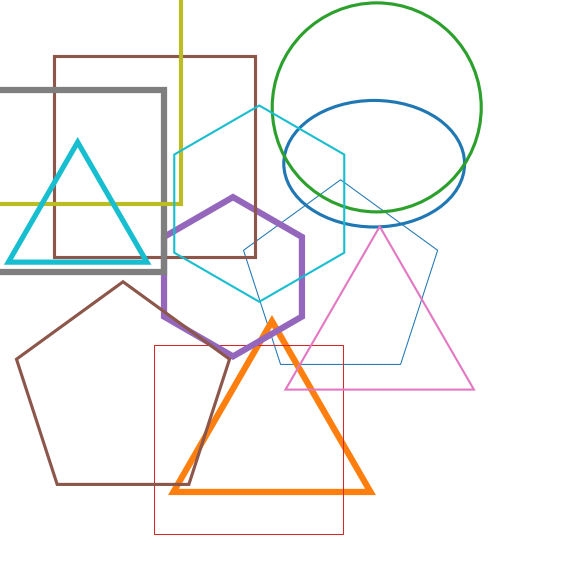[{"shape": "pentagon", "thickness": 0.5, "radius": 0.88, "center": [0.59, 0.511]}, {"shape": "oval", "thickness": 1.5, "radius": 0.78, "center": [0.648, 0.716]}, {"shape": "triangle", "thickness": 3, "radius": 0.99, "center": [0.471, 0.246]}, {"shape": "circle", "thickness": 1.5, "radius": 0.9, "center": [0.652, 0.813]}, {"shape": "square", "thickness": 0.5, "radius": 0.82, "center": [0.431, 0.238]}, {"shape": "hexagon", "thickness": 3, "radius": 0.69, "center": [0.403, 0.52]}, {"shape": "square", "thickness": 1.5, "radius": 0.87, "center": [0.268, 0.728]}, {"shape": "pentagon", "thickness": 1.5, "radius": 0.97, "center": [0.213, 0.317]}, {"shape": "triangle", "thickness": 1, "radius": 0.94, "center": [0.658, 0.419]}, {"shape": "square", "thickness": 3, "radius": 0.79, "center": [0.127, 0.686]}, {"shape": "square", "thickness": 2, "radius": 0.99, "center": [0.115, 0.843]}, {"shape": "triangle", "thickness": 2.5, "radius": 0.69, "center": [0.134, 0.614]}, {"shape": "hexagon", "thickness": 1, "radius": 0.85, "center": [0.449, 0.647]}]